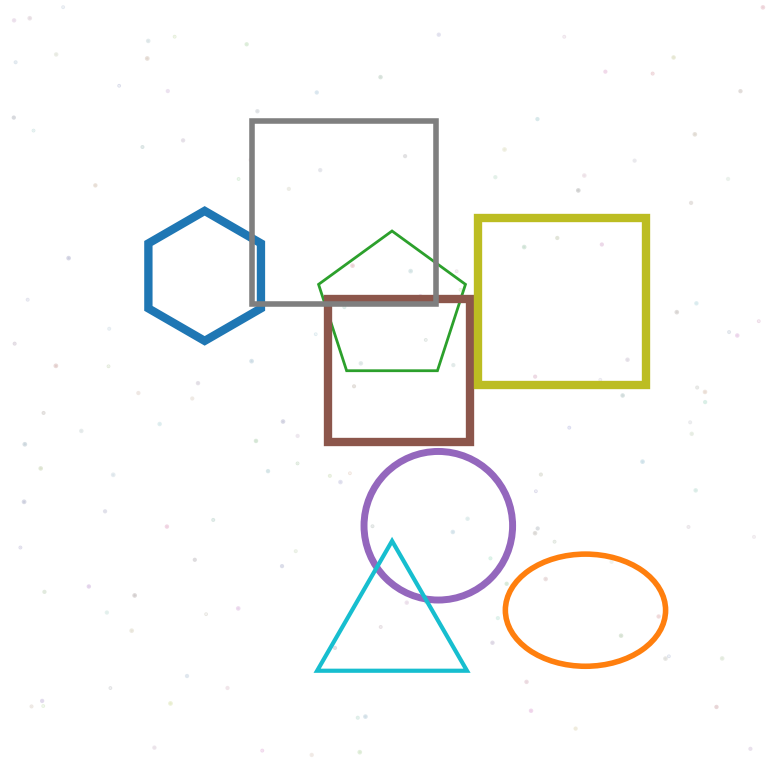[{"shape": "hexagon", "thickness": 3, "radius": 0.42, "center": [0.266, 0.642]}, {"shape": "oval", "thickness": 2, "radius": 0.52, "center": [0.76, 0.208]}, {"shape": "pentagon", "thickness": 1, "radius": 0.5, "center": [0.509, 0.6]}, {"shape": "circle", "thickness": 2.5, "radius": 0.48, "center": [0.569, 0.317]}, {"shape": "square", "thickness": 3, "radius": 0.46, "center": [0.518, 0.519]}, {"shape": "square", "thickness": 2, "radius": 0.6, "center": [0.446, 0.724]}, {"shape": "square", "thickness": 3, "radius": 0.54, "center": [0.73, 0.609]}, {"shape": "triangle", "thickness": 1.5, "radius": 0.56, "center": [0.509, 0.185]}]